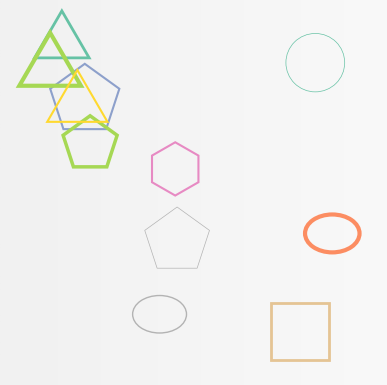[{"shape": "circle", "thickness": 0.5, "radius": 0.38, "center": [0.814, 0.837]}, {"shape": "triangle", "thickness": 2, "radius": 0.41, "center": [0.16, 0.89]}, {"shape": "oval", "thickness": 3, "radius": 0.35, "center": [0.858, 0.394]}, {"shape": "pentagon", "thickness": 1.5, "radius": 0.47, "center": [0.219, 0.74]}, {"shape": "hexagon", "thickness": 1.5, "radius": 0.35, "center": [0.452, 0.561]}, {"shape": "triangle", "thickness": 3, "radius": 0.46, "center": [0.129, 0.823]}, {"shape": "pentagon", "thickness": 2.5, "radius": 0.37, "center": [0.233, 0.626]}, {"shape": "triangle", "thickness": 1.5, "radius": 0.45, "center": [0.2, 0.728]}, {"shape": "square", "thickness": 2, "radius": 0.37, "center": [0.774, 0.139]}, {"shape": "oval", "thickness": 1, "radius": 0.35, "center": [0.412, 0.184]}, {"shape": "pentagon", "thickness": 0.5, "radius": 0.44, "center": [0.457, 0.374]}]